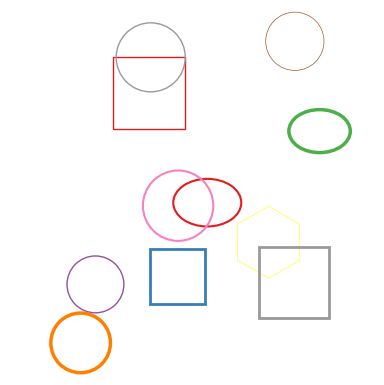[{"shape": "square", "thickness": 1, "radius": 0.46, "center": [0.386, 0.759]}, {"shape": "oval", "thickness": 1.5, "radius": 0.44, "center": [0.538, 0.474]}, {"shape": "square", "thickness": 2, "radius": 0.36, "center": [0.461, 0.282]}, {"shape": "oval", "thickness": 2.5, "radius": 0.4, "center": [0.83, 0.659]}, {"shape": "circle", "thickness": 1, "radius": 0.37, "center": [0.248, 0.261]}, {"shape": "circle", "thickness": 2.5, "radius": 0.39, "center": [0.209, 0.109]}, {"shape": "hexagon", "thickness": 0.5, "radius": 0.47, "center": [0.698, 0.371]}, {"shape": "circle", "thickness": 0.5, "radius": 0.38, "center": [0.766, 0.893]}, {"shape": "circle", "thickness": 1.5, "radius": 0.46, "center": [0.463, 0.466]}, {"shape": "circle", "thickness": 1, "radius": 0.45, "center": [0.392, 0.851]}, {"shape": "square", "thickness": 2, "radius": 0.46, "center": [0.764, 0.266]}]